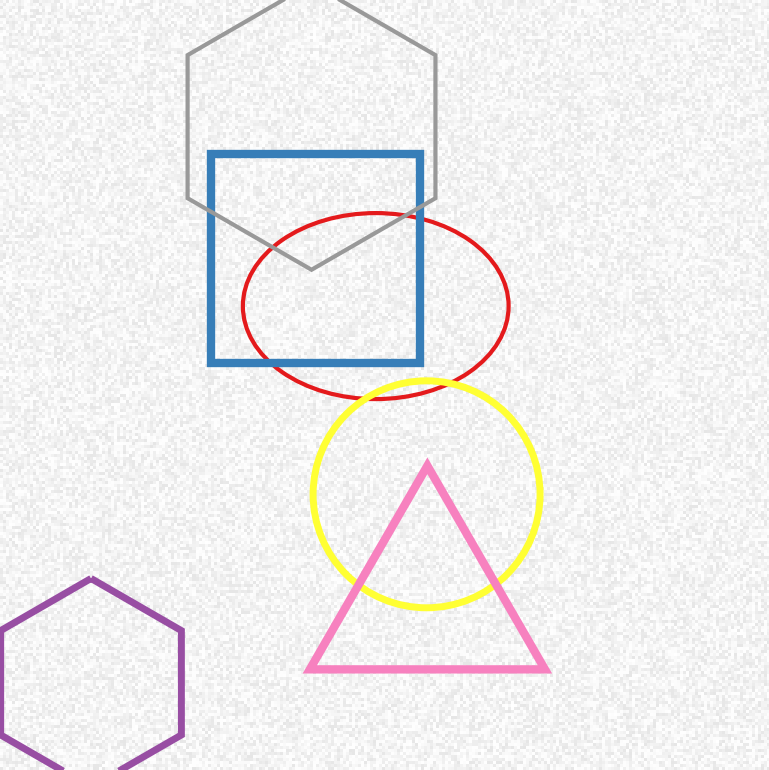[{"shape": "oval", "thickness": 1.5, "radius": 0.86, "center": [0.488, 0.602]}, {"shape": "square", "thickness": 3, "radius": 0.68, "center": [0.41, 0.664]}, {"shape": "hexagon", "thickness": 2.5, "radius": 0.68, "center": [0.118, 0.113]}, {"shape": "circle", "thickness": 2.5, "radius": 0.74, "center": [0.554, 0.358]}, {"shape": "triangle", "thickness": 3, "radius": 0.88, "center": [0.555, 0.219]}, {"shape": "hexagon", "thickness": 1.5, "radius": 0.93, "center": [0.405, 0.836]}]